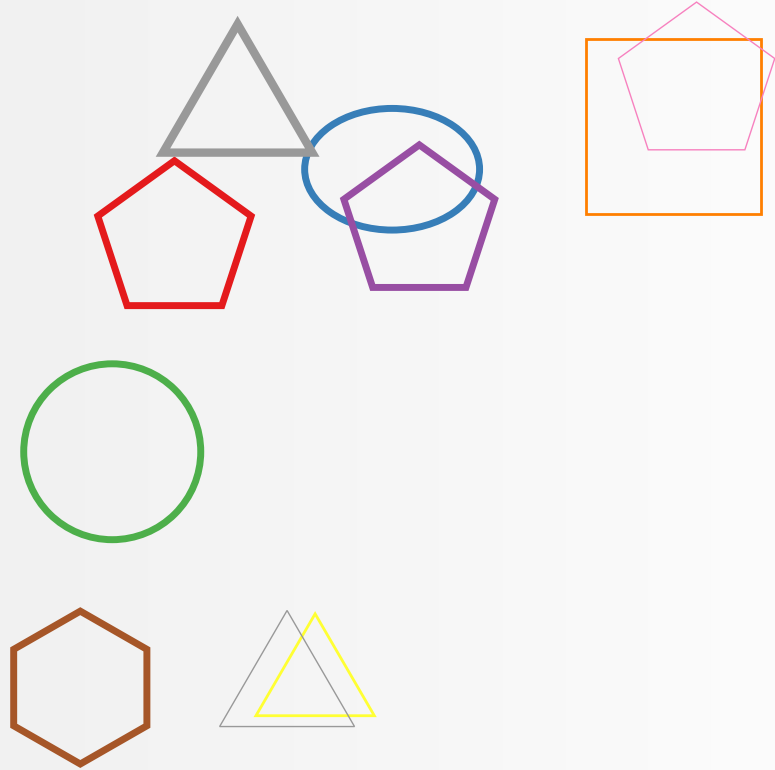[{"shape": "pentagon", "thickness": 2.5, "radius": 0.52, "center": [0.225, 0.687]}, {"shape": "oval", "thickness": 2.5, "radius": 0.56, "center": [0.506, 0.78]}, {"shape": "circle", "thickness": 2.5, "radius": 0.57, "center": [0.145, 0.413]}, {"shape": "pentagon", "thickness": 2.5, "radius": 0.51, "center": [0.541, 0.71]}, {"shape": "square", "thickness": 1, "radius": 0.57, "center": [0.869, 0.836]}, {"shape": "triangle", "thickness": 1, "radius": 0.44, "center": [0.407, 0.115]}, {"shape": "hexagon", "thickness": 2.5, "radius": 0.5, "center": [0.104, 0.107]}, {"shape": "pentagon", "thickness": 0.5, "radius": 0.53, "center": [0.899, 0.891]}, {"shape": "triangle", "thickness": 3, "radius": 0.56, "center": [0.307, 0.857]}, {"shape": "triangle", "thickness": 0.5, "radius": 0.5, "center": [0.37, 0.107]}]